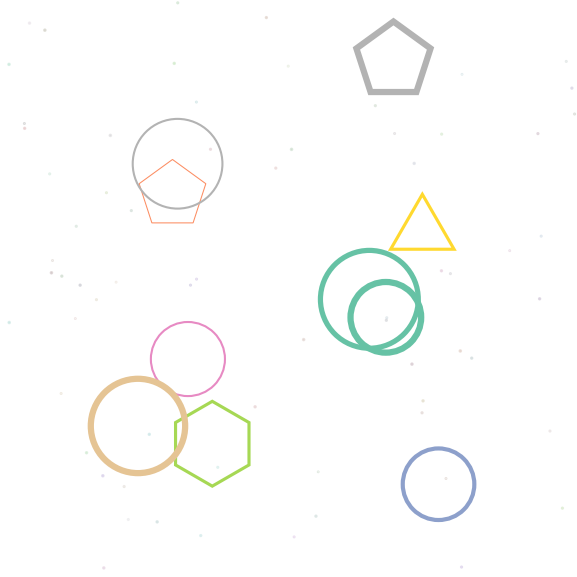[{"shape": "circle", "thickness": 2.5, "radius": 0.42, "center": [0.64, 0.481]}, {"shape": "circle", "thickness": 3, "radius": 0.31, "center": [0.668, 0.45]}, {"shape": "pentagon", "thickness": 0.5, "radius": 0.3, "center": [0.299, 0.662]}, {"shape": "circle", "thickness": 2, "radius": 0.31, "center": [0.759, 0.161]}, {"shape": "circle", "thickness": 1, "radius": 0.32, "center": [0.325, 0.377]}, {"shape": "hexagon", "thickness": 1.5, "radius": 0.37, "center": [0.368, 0.231]}, {"shape": "triangle", "thickness": 1.5, "radius": 0.32, "center": [0.731, 0.599]}, {"shape": "circle", "thickness": 3, "radius": 0.41, "center": [0.239, 0.262]}, {"shape": "pentagon", "thickness": 3, "radius": 0.34, "center": [0.681, 0.894]}, {"shape": "circle", "thickness": 1, "radius": 0.39, "center": [0.307, 0.716]}]